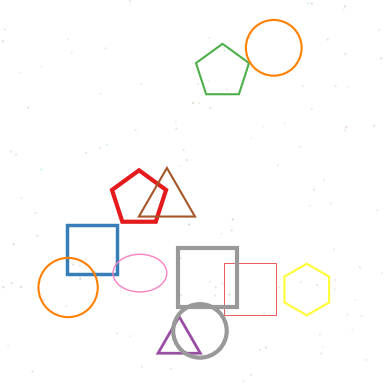[{"shape": "pentagon", "thickness": 3, "radius": 0.37, "center": [0.361, 0.484]}, {"shape": "square", "thickness": 0.5, "radius": 0.34, "center": [0.65, 0.248]}, {"shape": "square", "thickness": 2.5, "radius": 0.32, "center": [0.238, 0.352]}, {"shape": "pentagon", "thickness": 1.5, "radius": 0.36, "center": [0.578, 0.814]}, {"shape": "triangle", "thickness": 2, "radius": 0.32, "center": [0.465, 0.114]}, {"shape": "circle", "thickness": 1.5, "radius": 0.36, "center": [0.711, 0.876]}, {"shape": "circle", "thickness": 1.5, "radius": 0.38, "center": [0.177, 0.253]}, {"shape": "hexagon", "thickness": 1.5, "radius": 0.34, "center": [0.797, 0.248]}, {"shape": "triangle", "thickness": 1.5, "radius": 0.42, "center": [0.434, 0.48]}, {"shape": "oval", "thickness": 1, "radius": 0.35, "center": [0.363, 0.291]}, {"shape": "circle", "thickness": 3, "radius": 0.35, "center": [0.519, 0.141]}, {"shape": "square", "thickness": 3, "radius": 0.38, "center": [0.539, 0.28]}]